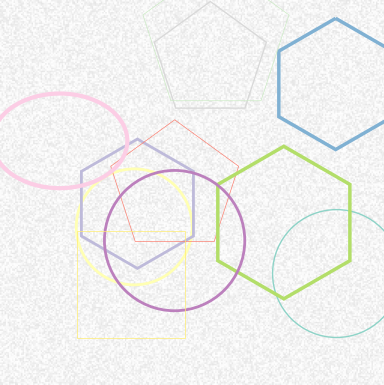[{"shape": "circle", "thickness": 1, "radius": 0.83, "center": [0.874, 0.29]}, {"shape": "circle", "thickness": 2, "radius": 0.75, "center": [0.349, 0.411]}, {"shape": "hexagon", "thickness": 2, "radius": 0.84, "center": [0.357, 0.471]}, {"shape": "pentagon", "thickness": 0.5, "radius": 0.87, "center": [0.454, 0.514]}, {"shape": "hexagon", "thickness": 2.5, "radius": 0.85, "center": [0.872, 0.782]}, {"shape": "hexagon", "thickness": 2.5, "radius": 0.99, "center": [0.737, 0.422]}, {"shape": "oval", "thickness": 3, "radius": 0.88, "center": [0.155, 0.634]}, {"shape": "pentagon", "thickness": 1, "radius": 0.77, "center": [0.546, 0.843]}, {"shape": "circle", "thickness": 2, "radius": 0.91, "center": [0.454, 0.375]}, {"shape": "pentagon", "thickness": 0.5, "radius": 1.0, "center": [0.561, 0.9]}, {"shape": "square", "thickness": 0.5, "radius": 0.7, "center": [0.34, 0.261]}]